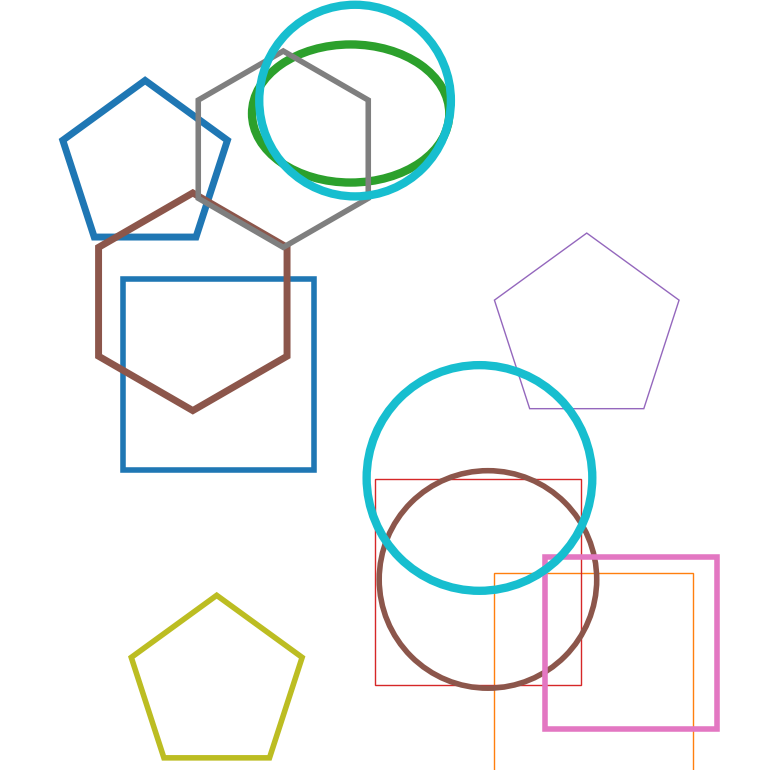[{"shape": "square", "thickness": 2, "radius": 0.62, "center": [0.284, 0.514]}, {"shape": "pentagon", "thickness": 2.5, "radius": 0.56, "center": [0.188, 0.783]}, {"shape": "square", "thickness": 0.5, "radius": 0.65, "center": [0.771, 0.126]}, {"shape": "oval", "thickness": 3, "radius": 0.64, "center": [0.455, 0.853]}, {"shape": "square", "thickness": 0.5, "radius": 0.67, "center": [0.621, 0.244]}, {"shape": "pentagon", "thickness": 0.5, "radius": 0.63, "center": [0.762, 0.571]}, {"shape": "circle", "thickness": 2, "radius": 0.71, "center": [0.634, 0.247]}, {"shape": "hexagon", "thickness": 2.5, "radius": 0.71, "center": [0.25, 0.608]}, {"shape": "square", "thickness": 2, "radius": 0.56, "center": [0.819, 0.165]}, {"shape": "hexagon", "thickness": 2, "radius": 0.64, "center": [0.368, 0.806]}, {"shape": "pentagon", "thickness": 2, "radius": 0.58, "center": [0.281, 0.11]}, {"shape": "circle", "thickness": 3, "radius": 0.73, "center": [0.623, 0.379]}, {"shape": "circle", "thickness": 3, "radius": 0.62, "center": [0.461, 0.869]}]